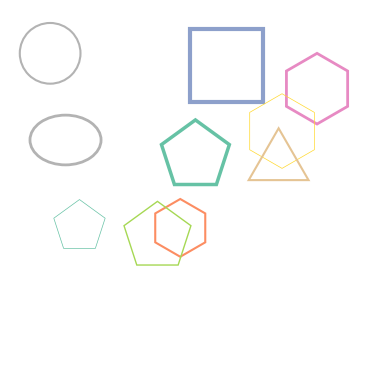[{"shape": "pentagon", "thickness": 0.5, "radius": 0.35, "center": [0.206, 0.412]}, {"shape": "pentagon", "thickness": 2.5, "radius": 0.46, "center": [0.508, 0.596]}, {"shape": "hexagon", "thickness": 1.5, "radius": 0.38, "center": [0.468, 0.408]}, {"shape": "square", "thickness": 3, "radius": 0.47, "center": [0.589, 0.83]}, {"shape": "hexagon", "thickness": 2, "radius": 0.46, "center": [0.823, 0.77]}, {"shape": "pentagon", "thickness": 1, "radius": 0.46, "center": [0.409, 0.386]}, {"shape": "hexagon", "thickness": 0.5, "radius": 0.48, "center": [0.733, 0.66]}, {"shape": "triangle", "thickness": 1.5, "radius": 0.45, "center": [0.724, 0.577]}, {"shape": "circle", "thickness": 1.5, "radius": 0.39, "center": [0.13, 0.861]}, {"shape": "oval", "thickness": 2, "radius": 0.46, "center": [0.17, 0.636]}]